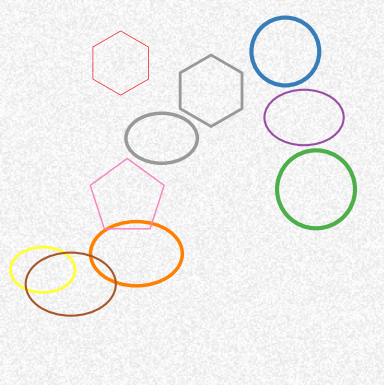[{"shape": "hexagon", "thickness": 0.5, "radius": 0.42, "center": [0.313, 0.836]}, {"shape": "circle", "thickness": 3, "radius": 0.44, "center": [0.741, 0.866]}, {"shape": "circle", "thickness": 3, "radius": 0.51, "center": [0.821, 0.508]}, {"shape": "oval", "thickness": 1.5, "radius": 0.51, "center": [0.79, 0.695]}, {"shape": "oval", "thickness": 2.5, "radius": 0.6, "center": [0.354, 0.341]}, {"shape": "oval", "thickness": 2, "radius": 0.42, "center": [0.111, 0.299]}, {"shape": "oval", "thickness": 1.5, "radius": 0.59, "center": [0.184, 0.262]}, {"shape": "pentagon", "thickness": 1, "radius": 0.5, "center": [0.33, 0.487]}, {"shape": "hexagon", "thickness": 2, "radius": 0.46, "center": [0.548, 0.764]}, {"shape": "oval", "thickness": 2.5, "radius": 0.46, "center": [0.42, 0.641]}]